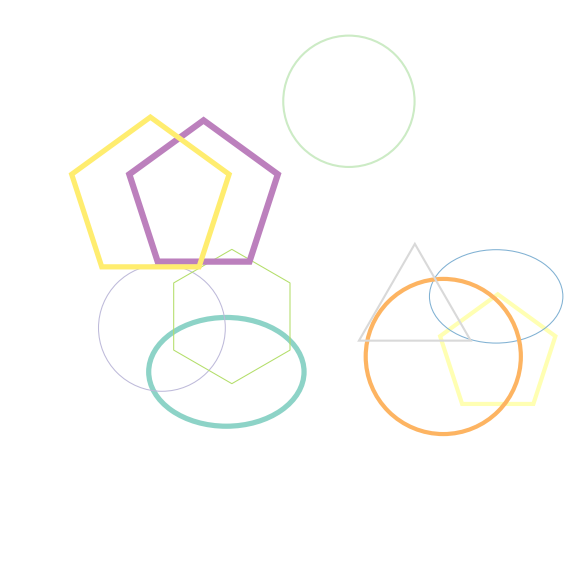[{"shape": "oval", "thickness": 2.5, "radius": 0.67, "center": [0.392, 0.355]}, {"shape": "pentagon", "thickness": 2, "radius": 0.52, "center": [0.862, 0.385]}, {"shape": "circle", "thickness": 0.5, "radius": 0.55, "center": [0.28, 0.431]}, {"shape": "oval", "thickness": 0.5, "radius": 0.58, "center": [0.859, 0.486]}, {"shape": "circle", "thickness": 2, "radius": 0.67, "center": [0.768, 0.382]}, {"shape": "hexagon", "thickness": 0.5, "radius": 0.58, "center": [0.401, 0.451]}, {"shape": "triangle", "thickness": 1, "radius": 0.56, "center": [0.718, 0.465]}, {"shape": "pentagon", "thickness": 3, "radius": 0.68, "center": [0.353, 0.656]}, {"shape": "circle", "thickness": 1, "radius": 0.57, "center": [0.604, 0.824]}, {"shape": "pentagon", "thickness": 2.5, "radius": 0.72, "center": [0.26, 0.653]}]